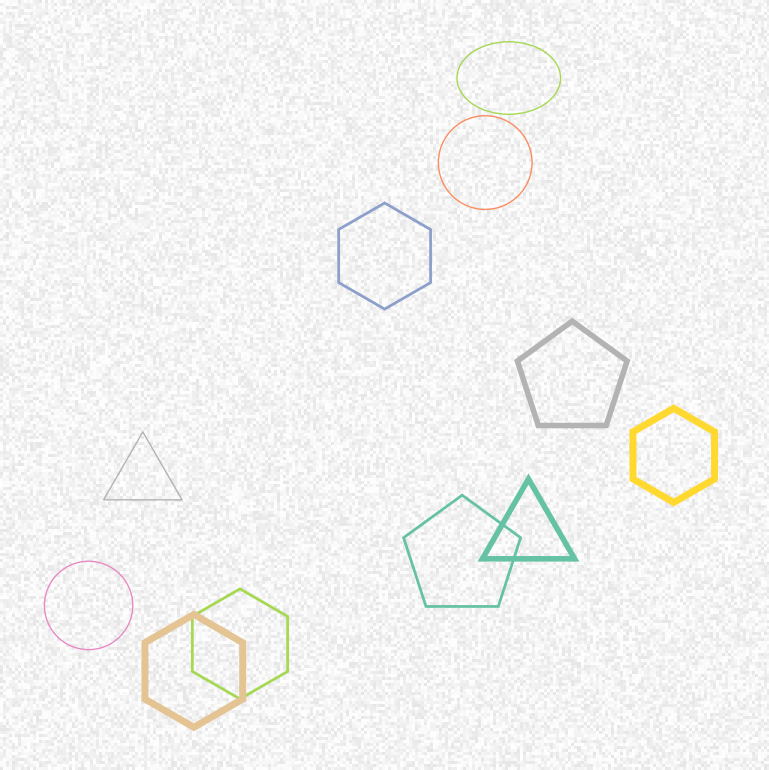[{"shape": "pentagon", "thickness": 1, "radius": 0.4, "center": [0.6, 0.277]}, {"shape": "triangle", "thickness": 2, "radius": 0.35, "center": [0.686, 0.309]}, {"shape": "circle", "thickness": 0.5, "radius": 0.3, "center": [0.63, 0.789]}, {"shape": "hexagon", "thickness": 1, "radius": 0.34, "center": [0.5, 0.667]}, {"shape": "circle", "thickness": 0.5, "radius": 0.29, "center": [0.115, 0.214]}, {"shape": "hexagon", "thickness": 1, "radius": 0.36, "center": [0.312, 0.164]}, {"shape": "oval", "thickness": 0.5, "radius": 0.34, "center": [0.661, 0.899]}, {"shape": "hexagon", "thickness": 2.5, "radius": 0.31, "center": [0.875, 0.409]}, {"shape": "hexagon", "thickness": 2.5, "radius": 0.37, "center": [0.252, 0.129]}, {"shape": "pentagon", "thickness": 2, "radius": 0.37, "center": [0.743, 0.508]}, {"shape": "triangle", "thickness": 0.5, "radius": 0.29, "center": [0.185, 0.38]}]